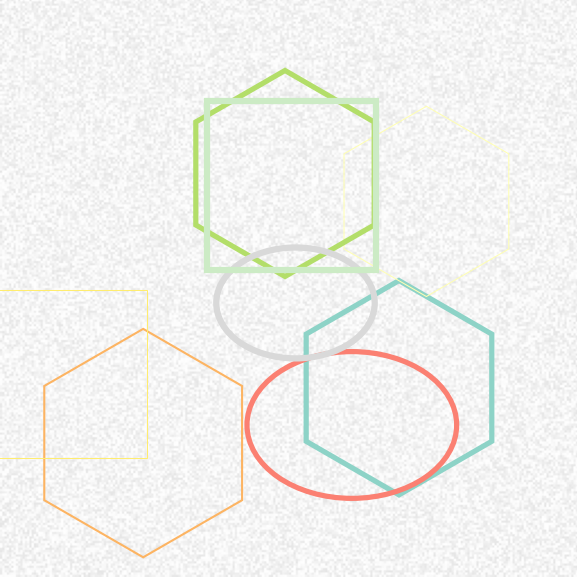[{"shape": "hexagon", "thickness": 2.5, "radius": 0.93, "center": [0.691, 0.328]}, {"shape": "hexagon", "thickness": 0.5, "radius": 0.82, "center": [0.738, 0.65]}, {"shape": "oval", "thickness": 2.5, "radius": 0.91, "center": [0.609, 0.263]}, {"shape": "hexagon", "thickness": 1, "radius": 0.99, "center": [0.248, 0.232]}, {"shape": "hexagon", "thickness": 2.5, "radius": 0.89, "center": [0.494, 0.699]}, {"shape": "oval", "thickness": 3, "radius": 0.69, "center": [0.512, 0.475]}, {"shape": "square", "thickness": 3, "radius": 0.73, "center": [0.504, 0.678]}, {"shape": "square", "thickness": 0.5, "radius": 0.73, "center": [0.109, 0.352]}]